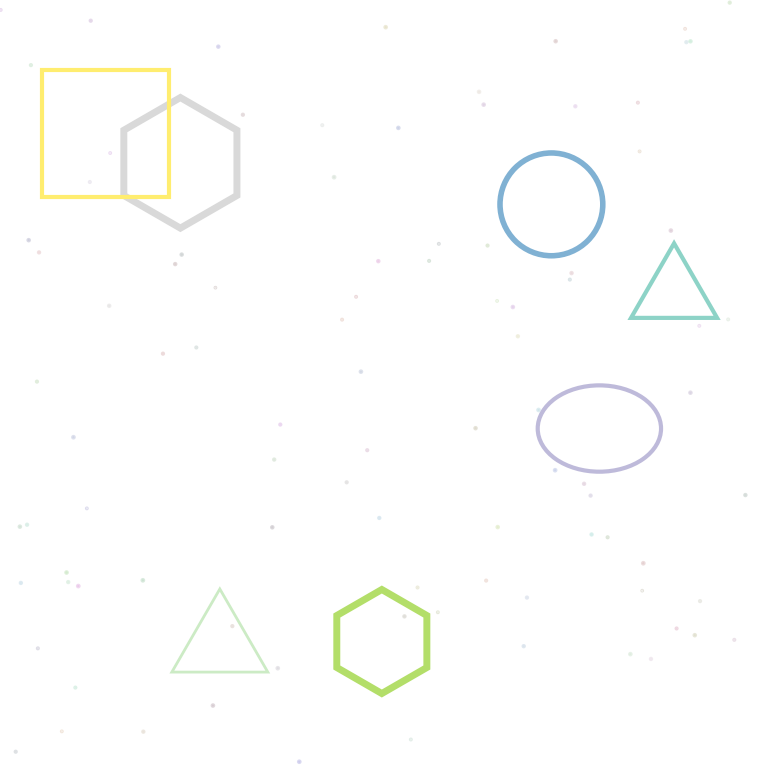[{"shape": "triangle", "thickness": 1.5, "radius": 0.32, "center": [0.875, 0.619]}, {"shape": "oval", "thickness": 1.5, "radius": 0.4, "center": [0.778, 0.443]}, {"shape": "circle", "thickness": 2, "radius": 0.33, "center": [0.716, 0.735]}, {"shape": "hexagon", "thickness": 2.5, "radius": 0.34, "center": [0.496, 0.167]}, {"shape": "hexagon", "thickness": 2.5, "radius": 0.42, "center": [0.234, 0.789]}, {"shape": "triangle", "thickness": 1, "radius": 0.36, "center": [0.285, 0.163]}, {"shape": "square", "thickness": 1.5, "radius": 0.41, "center": [0.137, 0.826]}]